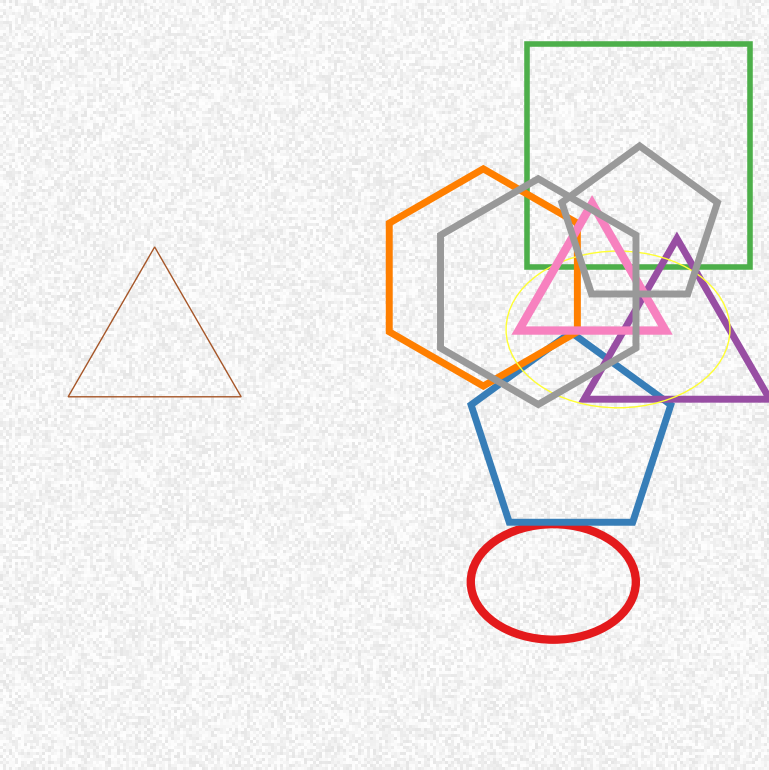[{"shape": "oval", "thickness": 3, "radius": 0.54, "center": [0.719, 0.244]}, {"shape": "pentagon", "thickness": 2.5, "radius": 0.68, "center": [0.741, 0.432]}, {"shape": "square", "thickness": 2, "radius": 0.73, "center": [0.83, 0.798]}, {"shape": "triangle", "thickness": 2.5, "radius": 0.7, "center": [0.879, 0.551]}, {"shape": "hexagon", "thickness": 2.5, "radius": 0.71, "center": [0.628, 0.64]}, {"shape": "oval", "thickness": 0.5, "radius": 0.73, "center": [0.803, 0.572]}, {"shape": "triangle", "thickness": 0.5, "radius": 0.65, "center": [0.201, 0.55]}, {"shape": "triangle", "thickness": 3, "radius": 0.55, "center": [0.769, 0.626]}, {"shape": "pentagon", "thickness": 2.5, "radius": 0.53, "center": [0.831, 0.704]}, {"shape": "hexagon", "thickness": 2.5, "radius": 0.73, "center": [0.699, 0.621]}]